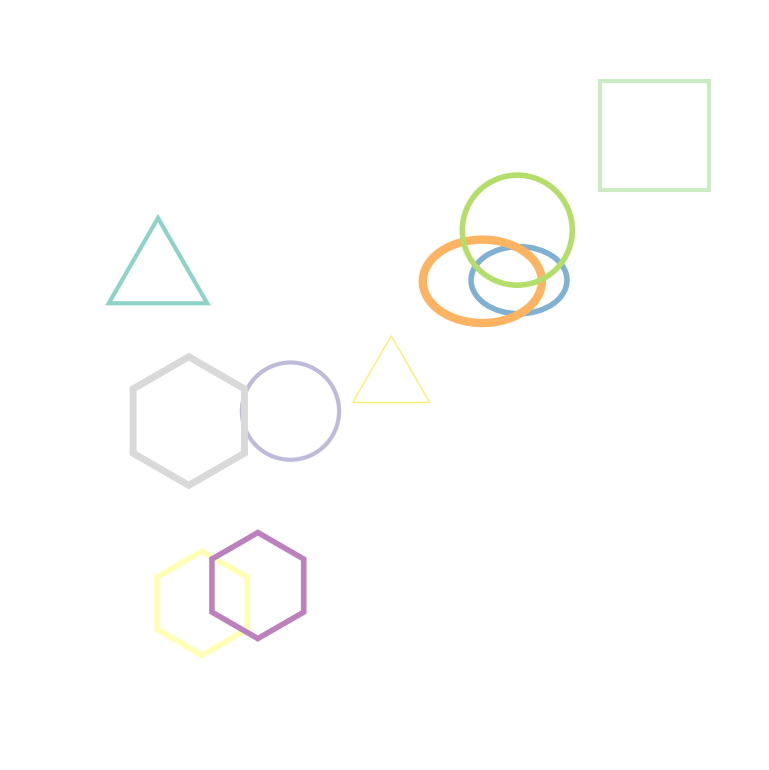[{"shape": "triangle", "thickness": 1.5, "radius": 0.37, "center": [0.205, 0.643]}, {"shape": "hexagon", "thickness": 2, "radius": 0.34, "center": [0.262, 0.217]}, {"shape": "circle", "thickness": 1.5, "radius": 0.32, "center": [0.377, 0.466]}, {"shape": "oval", "thickness": 2, "radius": 0.31, "center": [0.674, 0.636]}, {"shape": "oval", "thickness": 3, "radius": 0.39, "center": [0.626, 0.635]}, {"shape": "circle", "thickness": 2, "radius": 0.36, "center": [0.672, 0.701]}, {"shape": "hexagon", "thickness": 2.5, "radius": 0.42, "center": [0.245, 0.453]}, {"shape": "hexagon", "thickness": 2, "radius": 0.34, "center": [0.335, 0.24]}, {"shape": "square", "thickness": 1.5, "radius": 0.35, "center": [0.85, 0.825]}, {"shape": "triangle", "thickness": 0.5, "radius": 0.29, "center": [0.508, 0.506]}]